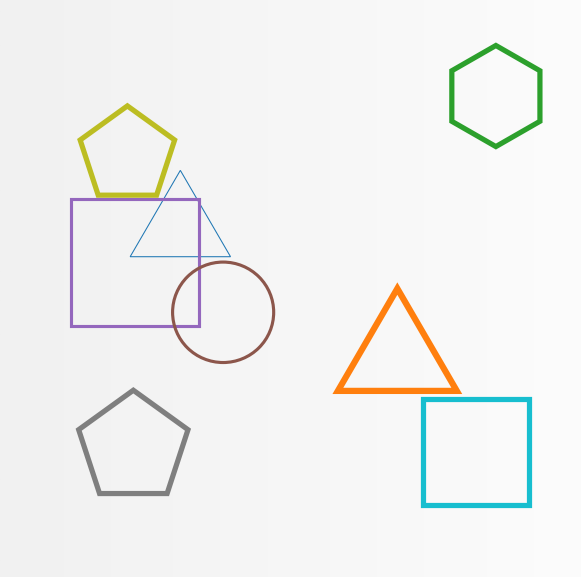[{"shape": "triangle", "thickness": 0.5, "radius": 0.5, "center": [0.31, 0.604]}, {"shape": "triangle", "thickness": 3, "radius": 0.59, "center": [0.684, 0.381]}, {"shape": "hexagon", "thickness": 2.5, "radius": 0.44, "center": [0.853, 0.833]}, {"shape": "square", "thickness": 1.5, "radius": 0.55, "center": [0.232, 0.545]}, {"shape": "circle", "thickness": 1.5, "radius": 0.43, "center": [0.384, 0.458]}, {"shape": "pentagon", "thickness": 2.5, "radius": 0.49, "center": [0.229, 0.225]}, {"shape": "pentagon", "thickness": 2.5, "radius": 0.43, "center": [0.219, 0.73]}, {"shape": "square", "thickness": 2.5, "radius": 0.46, "center": [0.819, 0.216]}]